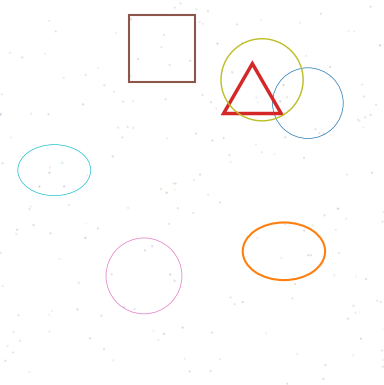[{"shape": "circle", "thickness": 0.5, "radius": 0.46, "center": [0.8, 0.732]}, {"shape": "oval", "thickness": 1.5, "radius": 0.53, "center": [0.737, 0.347]}, {"shape": "triangle", "thickness": 2.5, "radius": 0.43, "center": [0.655, 0.748]}, {"shape": "square", "thickness": 1.5, "radius": 0.43, "center": [0.421, 0.874]}, {"shape": "circle", "thickness": 0.5, "radius": 0.49, "center": [0.374, 0.283]}, {"shape": "circle", "thickness": 1, "radius": 0.53, "center": [0.681, 0.793]}, {"shape": "oval", "thickness": 0.5, "radius": 0.47, "center": [0.141, 0.558]}]